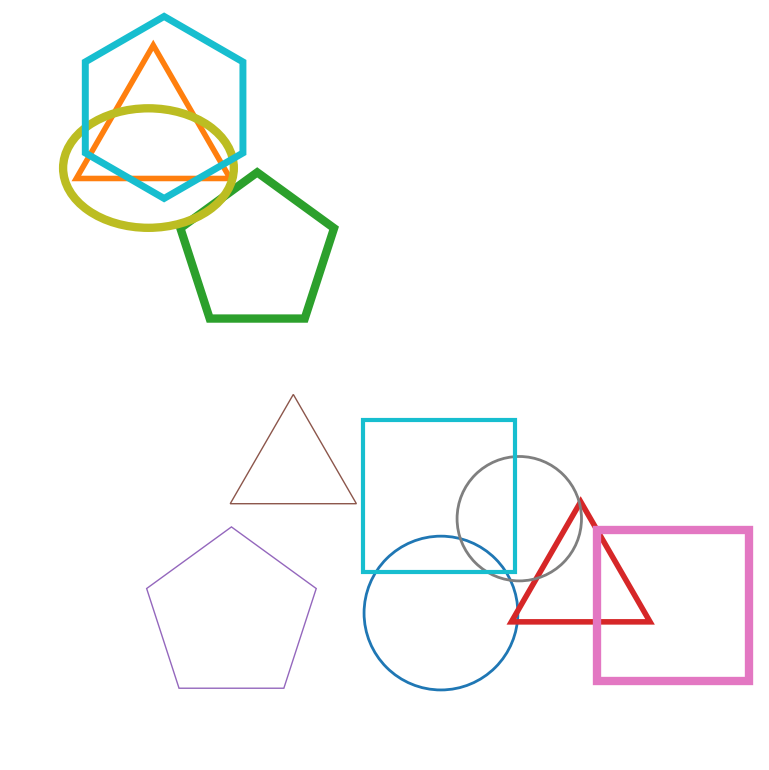[{"shape": "circle", "thickness": 1, "radius": 0.5, "center": [0.573, 0.204]}, {"shape": "triangle", "thickness": 2, "radius": 0.58, "center": [0.199, 0.826]}, {"shape": "pentagon", "thickness": 3, "radius": 0.52, "center": [0.334, 0.671]}, {"shape": "triangle", "thickness": 2, "radius": 0.52, "center": [0.754, 0.244]}, {"shape": "pentagon", "thickness": 0.5, "radius": 0.58, "center": [0.301, 0.2]}, {"shape": "triangle", "thickness": 0.5, "radius": 0.47, "center": [0.381, 0.393]}, {"shape": "square", "thickness": 3, "radius": 0.49, "center": [0.874, 0.214]}, {"shape": "circle", "thickness": 1, "radius": 0.4, "center": [0.674, 0.326]}, {"shape": "oval", "thickness": 3, "radius": 0.55, "center": [0.193, 0.782]}, {"shape": "square", "thickness": 1.5, "radius": 0.49, "center": [0.57, 0.356]}, {"shape": "hexagon", "thickness": 2.5, "radius": 0.59, "center": [0.213, 0.86]}]